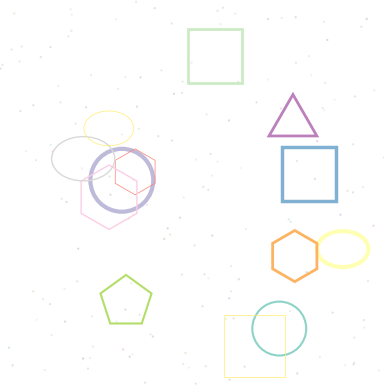[{"shape": "circle", "thickness": 1.5, "radius": 0.35, "center": [0.725, 0.147]}, {"shape": "oval", "thickness": 3, "radius": 0.33, "center": [0.89, 0.353]}, {"shape": "circle", "thickness": 3, "radius": 0.41, "center": [0.316, 0.532]}, {"shape": "hexagon", "thickness": 0.5, "radius": 0.3, "center": [0.351, 0.554]}, {"shape": "square", "thickness": 2.5, "radius": 0.35, "center": [0.802, 0.547]}, {"shape": "hexagon", "thickness": 2, "radius": 0.33, "center": [0.766, 0.335]}, {"shape": "pentagon", "thickness": 1.5, "radius": 0.35, "center": [0.327, 0.216]}, {"shape": "hexagon", "thickness": 1, "radius": 0.42, "center": [0.283, 0.488]}, {"shape": "oval", "thickness": 1, "radius": 0.41, "center": [0.216, 0.588]}, {"shape": "triangle", "thickness": 2, "radius": 0.36, "center": [0.761, 0.683]}, {"shape": "square", "thickness": 2, "radius": 0.35, "center": [0.559, 0.854]}, {"shape": "oval", "thickness": 0.5, "radius": 0.32, "center": [0.283, 0.667]}, {"shape": "square", "thickness": 0.5, "radius": 0.4, "center": [0.661, 0.101]}]